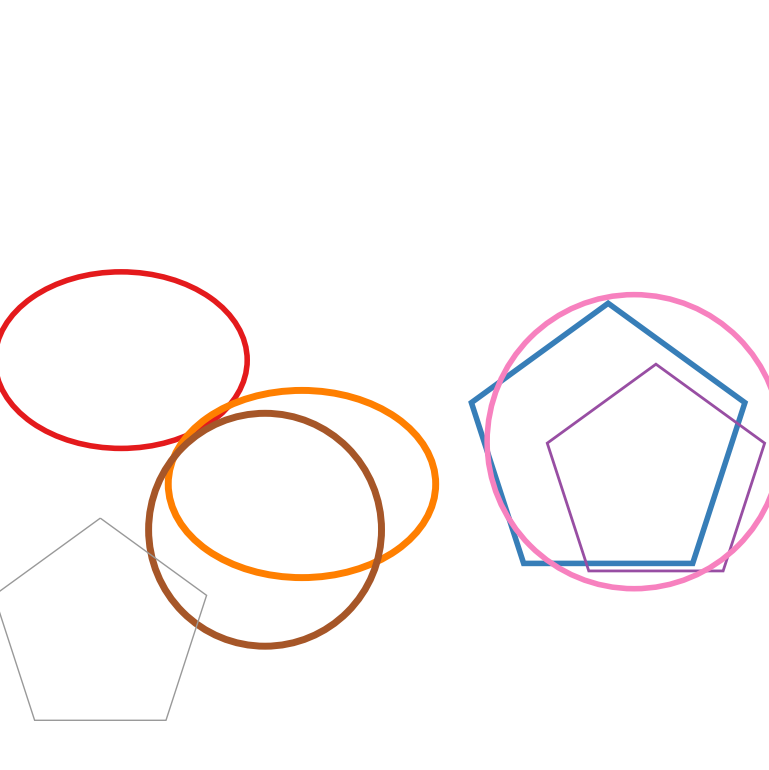[{"shape": "oval", "thickness": 2, "radius": 0.82, "center": [0.157, 0.532]}, {"shape": "pentagon", "thickness": 2, "radius": 0.93, "center": [0.79, 0.419]}, {"shape": "pentagon", "thickness": 1, "radius": 0.74, "center": [0.852, 0.379]}, {"shape": "oval", "thickness": 2.5, "radius": 0.87, "center": [0.392, 0.371]}, {"shape": "circle", "thickness": 2.5, "radius": 0.76, "center": [0.344, 0.312]}, {"shape": "circle", "thickness": 2, "radius": 0.95, "center": [0.824, 0.426]}, {"shape": "pentagon", "thickness": 0.5, "radius": 0.73, "center": [0.13, 0.182]}]